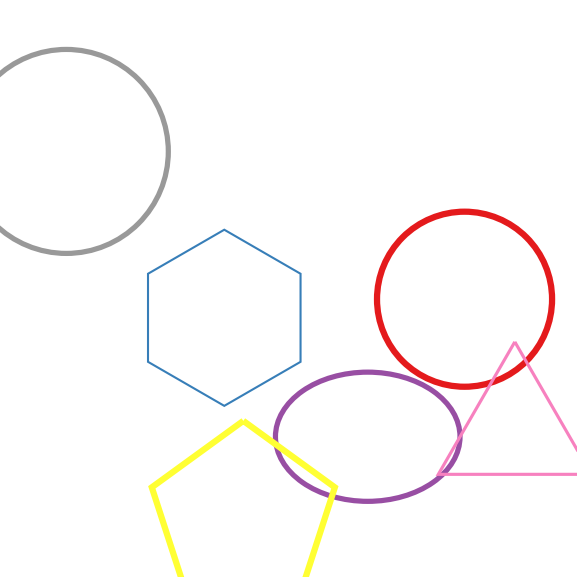[{"shape": "circle", "thickness": 3, "radius": 0.76, "center": [0.804, 0.481]}, {"shape": "hexagon", "thickness": 1, "radius": 0.76, "center": [0.388, 0.449]}, {"shape": "oval", "thickness": 2.5, "radius": 0.8, "center": [0.637, 0.243]}, {"shape": "pentagon", "thickness": 3, "radius": 0.83, "center": [0.421, 0.104]}, {"shape": "triangle", "thickness": 1.5, "radius": 0.76, "center": [0.891, 0.254]}, {"shape": "circle", "thickness": 2.5, "radius": 0.88, "center": [0.115, 0.737]}]